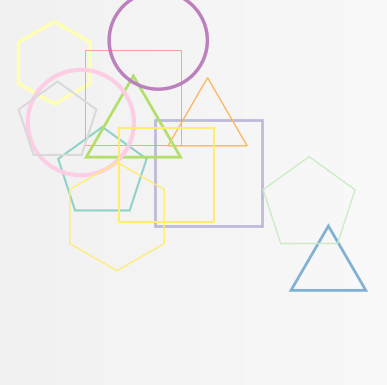[{"shape": "pentagon", "thickness": 1.5, "radius": 0.6, "center": [0.264, 0.55]}, {"shape": "hexagon", "thickness": 2.5, "radius": 0.53, "center": [0.14, 0.837]}, {"shape": "square", "thickness": 2, "radius": 0.69, "center": [0.538, 0.551]}, {"shape": "square", "thickness": 0.5, "radius": 0.62, "center": [0.342, 0.747]}, {"shape": "triangle", "thickness": 2, "radius": 0.56, "center": [0.848, 0.302]}, {"shape": "triangle", "thickness": 1, "radius": 0.59, "center": [0.536, 0.68]}, {"shape": "triangle", "thickness": 2, "radius": 0.7, "center": [0.344, 0.662]}, {"shape": "circle", "thickness": 3, "radius": 0.69, "center": [0.209, 0.682]}, {"shape": "pentagon", "thickness": 1.5, "radius": 0.53, "center": [0.148, 0.683]}, {"shape": "circle", "thickness": 2.5, "radius": 0.63, "center": [0.408, 0.895]}, {"shape": "pentagon", "thickness": 1, "radius": 0.62, "center": [0.798, 0.468]}, {"shape": "hexagon", "thickness": 1, "radius": 0.7, "center": [0.302, 0.438]}, {"shape": "square", "thickness": 1.5, "radius": 0.61, "center": [0.429, 0.546]}]